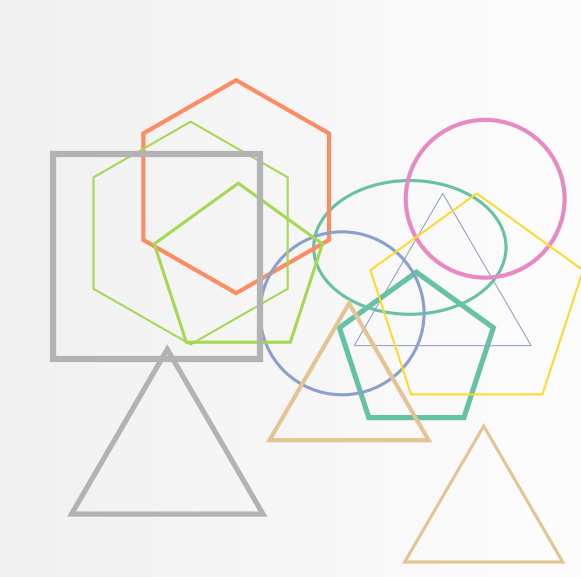[{"shape": "oval", "thickness": 1.5, "radius": 0.83, "center": [0.705, 0.571]}, {"shape": "pentagon", "thickness": 2.5, "radius": 0.7, "center": [0.716, 0.389]}, {"shape": "hexagon", "thickness": 2, "radius": 0.92, "center": [0.406, 0.676]}, {"shape": "triangle", "thickness": 0.5, "radius": 0.88, "center": [0.762, 0.489]}, {"shape": "circle", "thickness": 1.5, "radius": 0.71, "center": [0.588, 0.457]}, {"shape": "circle", "thickness": 2, "radius": 0.68, "center": [0.835, 0.655]}, {"shape": "hexagon", "thickness": 1, "radius": 0.96, "center": [0.328, 0.596]}, {"shape": "pentagon", "thickness": 1.5, "radius": 0.76, "center": [0.41, 0.53]}, {"shape": "pentagon", "thickness": 1, "radius": 0.96, "center": [0.82, 0.472]}, {"shape": "triangle", "thickness": 1.5, "radius": 0.78, "center": [0.832, 0.104]}, {"shape": "triangle", "thickness": 2, "radius": 0.79, "center": [0.601, 0.316]}, {"shape": "triangle", "thickness": 2.5, "radius": 0.95, "center": [0.288, 0.204]}, {"shape": "square", "thickness": 3, "radius": 0.89, "center": [0.27, 0.555]}]